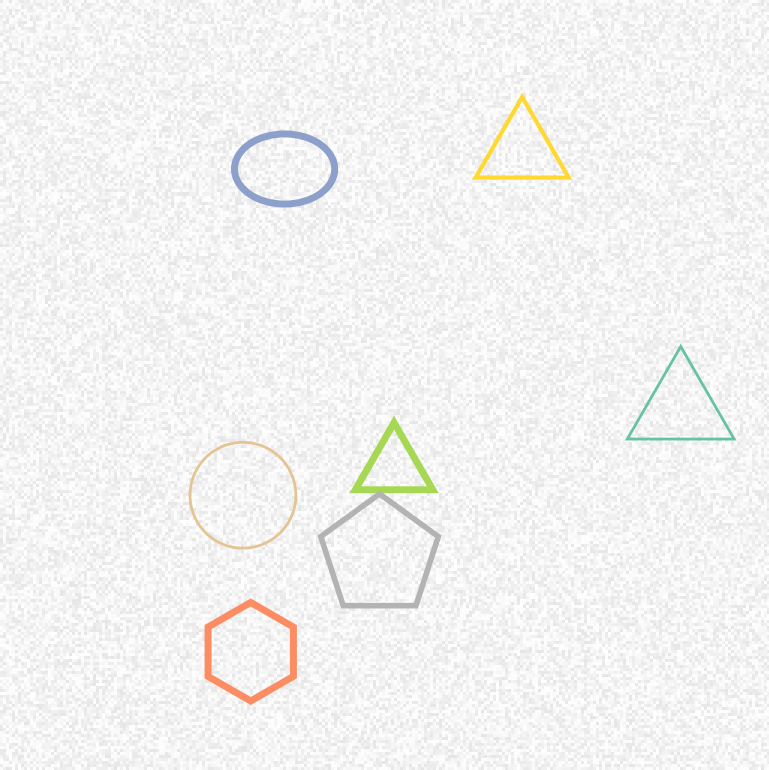[{"shape": "triangle", "thickness": 1, "radius": 0.4, "center": [0.884, 0.47]}, {"shape": "hexagon", "thickness": 2.5, "radius": 0.32, "center": [0.326, 0.154]}, {"shape": "oval", "thickness": 2.5, "radius": 0.33, "center": [0.37, 0.781]}, {"shape": "triangle", "thickness": 2.5, "radius": 0.29, "center": [0.512, 0.393]}, {"shape": "triangle", "thickness": 1.5, "radius": 0.35, "center": [0.678, 0.804]}, {"shape": "circle", "thickness": 1, "radius": 0.34, "center": [0.316, 0.357]}, {"shape": "pentagon", "thickness": 2, "radius": 0.4, "center": [0.493, 0.278]}]